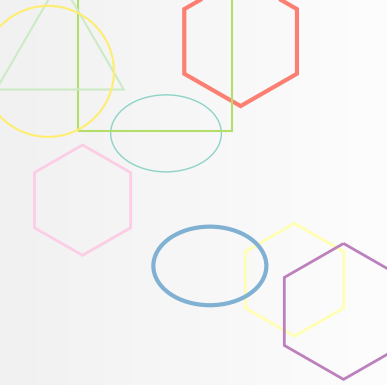[{"shape": "oval", "thickness": 1, "radius": 0.71, "center": [0.428, 0.654]}, {"shape": "hexagon", "thickness": 2, "radius": 0.73, "center": [0.76, 0.273]}, {"shape": "hexagon", "thickness": 3, "radius": 0.84, "center": [0.621, 0.892]}, {"shape": "oval", "thickness": 3, "radius": 0.73, "center": [0.542, 0.309]}, {"shape": "square", "thickness": 1.5, "radius": 0.99, "center": [0.399, 0.857]}, {"shape": "hexagon", "thickness": 2, "radius": 0.72, "center": [0.213, 0.48]}, {"shape": "hexagon", "thickness": 2, "radius": 0.88, "center": [0.887, 0.191]}, {"shape": "triangle", "thickness": 1.5, "radius": 0.95, "center": [0.155, 0.862]}, {"shape": "circle", "thickness": 1.5, "radius": 0.85, "center": [0.124, 0.815]}]